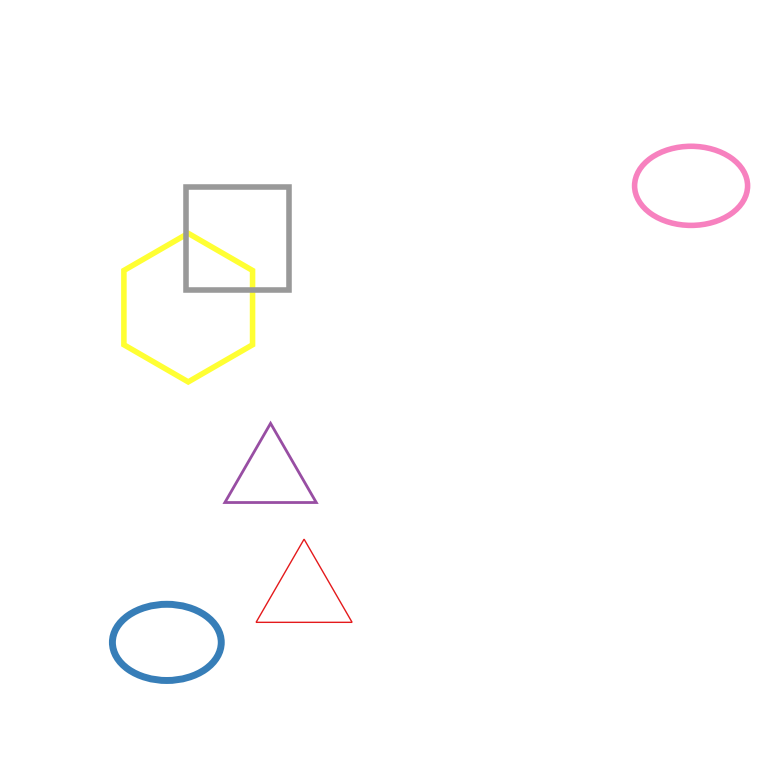[{"shape": "triangle", "thickness": 0.5, "radius": 0.36, "center": [0.395, 0.228]}, {"shape": "oval", "thickness": 2.5, "radius": 0.35, "center": [0.217, 0.166]}, {"shape": "triangle", "thickness": 1, "radius": 0.34, "center": [0.351, 0.382]}, {"shape": "hexagon", "thickness": 2, "radius": 0.48, "center": [0.244, 0.6]}, {"shape": "oval", "thickness": 2, "radius": 0.37, "center": [0.898, 0.759]}, {"shape": "square", "thickness": 2, "radius": 0.33, "center": [0.308, 0.69]}]